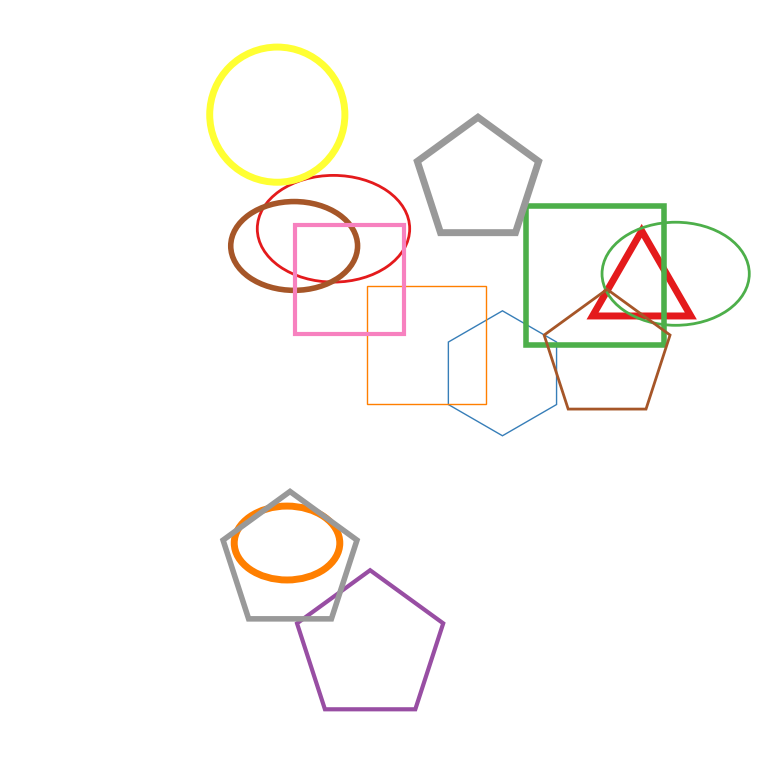[{"shape": "triangle", "thickness": 2.5, "radius": 0.37, "center": [0.833, 0.626]}, {"shape": "oval", "thickness": 1, "radius": 0.49, "center": [0.433, 0.703]}, {"shape": "hexagon", "thickness": 0.5, "radius": 0.41, "center": [0.653, 0.515]}, {"shape": "oval", "thickness": 1, "radius": 0.48, "center": [0.877, 0.644]}, {"shape": "square", "thickness": 2, "radius": 0.45, "center": [0.773, 0.642]}, {"shape": "pentagon", "thickness": 1.5, "radius": 0.5, "center": [0.481, 0.16]}, {"shape": "square", "thickness": 0.5, "radius": 0.39, "center": [0.554, 0.552]}, {"shape": "oval", "thickness": 2.5, "radius": 0.34, "center": [0.373, 0.295]}, {"shape": "circle", "thickness": 2.5, "radius": 0.44, "center": [0.36, 0.851]}, {"shape": "pentagon", "thickness": 1, "radius": 0.43, "center": [0.788, 0.538]}, {"shape": "oval", "thickness": 2, "radius": 0.41, "center": [0.382, 0.681]}, {"shape": "square", "thickness": 1.5, "radius": 0.35, "center": [0.454, 0.637]}, {"shape": "pentagon", "thickness": 2.5, "radius": 0.41, "center": [0.621, 0.765]}, {"shape": "pentagon", "thickness": 2, "radius": 0.46, "center": [0.377, 0.27]}]